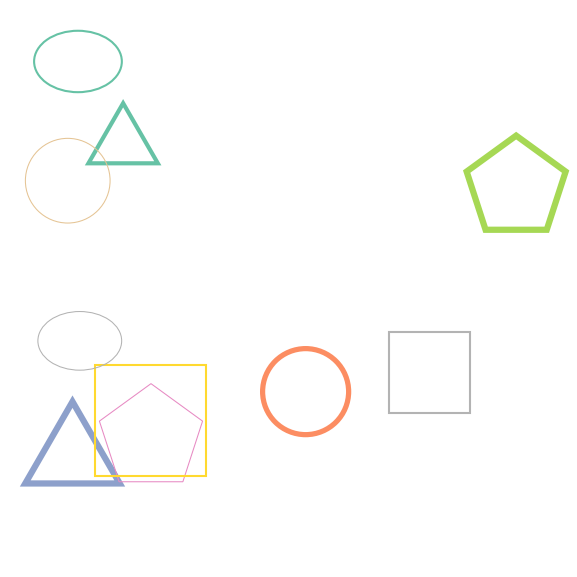[{"shape": "oval", "thickness": 1, "radius": 0.38, "center": [0.135, 0.893]}, {"shape": "triangle", "thickness": 2, "radius": 0.35, "center": [0.213, 0.751]}, {"shape": "circle", "thickness": 2.5, "radius": 0.37, "center": [0.529, 0.321]}, {"shape": "triangle", "thickness": 3, "radius": 0.47, "center": [0.126, 0.209]}, {"shape": "pentagon", "thickness": 0.5, "radius": 0.47, "center": [0.261, 0.241]}, {"shape": "pentagon", "thickness": 3, "radius": 0.45, "center": [0.894, 0.674]}, {"shape": "square", "thickness": 1, "radius": 0.48, "center": [0.261, 0.271]}, {"shape": "circle", "thickness": 0.5, "radius": 0.37, "center": [0.117, 0.686]}, {"shape": "oval", "thickness": 0.5, "radius": 0.36, "center": [0.138, 0.409]}, {"shape": "square", "thickness": 1, "radius": 0.35, "center": [0.743, 0.355]}]